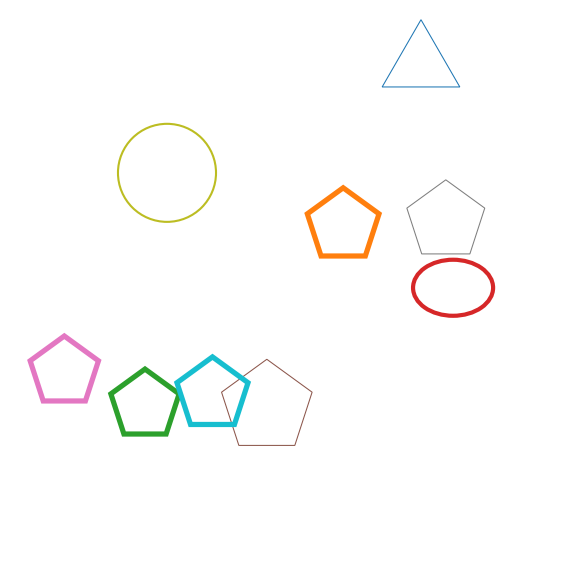[{"shape": "triangle", "thickness": 0.5, "radius": 0.39, "center": [0.729, 0.887]}, {"shape": "pentagon", "thickness": 2.5, "radius": 0.33, "center": [0.594, 0.609]}, {"shape": "pentagon", "thickness": 2.5, "radius": 0.31, "center": [0.251, 0.298]}, {"shape": "oval", "thickness": 2, "radius": 0.35, "center": [0.785, 0.501]}, {"shape": "pentagon", "thickness": 0.5, "radius": 0.41, "center": [0.462, 0.295]}, {"shape": "pentagon", "thickness": 2.5, "radius": 0.31, "center": [0.111, 0.355]}, {"shape": "pentagon", "thickness": 0.5, "radius": 0.35, "center": [0.772, 0.617]}, {"shape": "circle", "thickness": 1, "radius": 0.42, "center": [0.289, 0.7]}, {"shape": "pentagon", "thickness": 2.5, "radius": 0.32, "center": [0.368, 0.316]}]